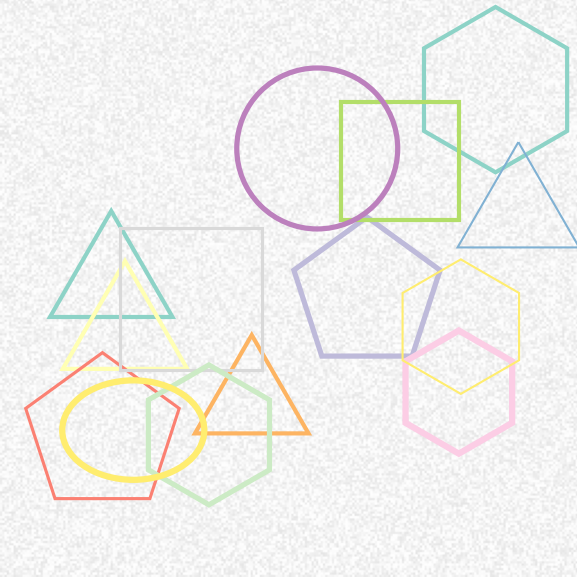[{"shape": "triangle", "thickness": 2, "radius": 0.61, "center": [0.193, 0.511]}, {"shape": "hexagon", "thickness": 2, "radius": 0.72, "center": [0.858, 0.844]}, {"shape": "triangle", "thickness": 2, "radius": 0.62, "center": [0.216, 0.423]}, {"shape": "pentagon", "thickness": 2.5, "radius": 0.67, "center": [0.635, 0.49]}, {"shape": "pentagon", "thickness": 1.5, "radius": 0.7, "center": [0.177, 0.249]}, {"shape": "triangle", "thickness": 1, "radius": 0.61, "center": [0.898, 0.631]}, {"shape": "triangle", "thickness": 2, "radius": 0.57, "center": [0.436, 0.305]}, {"shape": "square", "thickness": 2, "radius": 0.51, "center": [0.693, 0.721]}, {"shape": "hexagon", "thickness": 3, "radius": 0.53, "center": [0.795, 0.32]}, {"shape": "square", "thickness": 1.5, "radius": 0.62, "center": [0.331, 0.482]}, {"shape": "circle", "thickness": 2.5, "radius": 0.7, "center": [0.549, 0.742]}, {"shape": "hexagon", "thickness": 2.5, "radius": 0.61, "center": [0.362, 0.246]}, {"shape": "hexagon", "thickness": 1, "radius": 0.58, "center": [0.798, 0.434]}, {"shape": "oval", "thickness": 3, "radius": 0.62, "center": [0.231, 0.254]}]